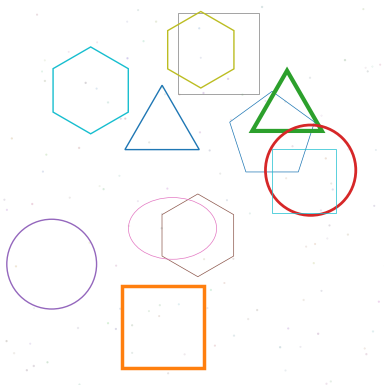[{"shape": "pentagon", "thickness": 0.5, "radius": 0.58, "center": [0.707, 0.647]}, {"shape": "triangle", "thickness": 1, "radius": 0.56, "center": [0.421, 0.667]}, {"shape": "square", "thickness": 2.5, "radius": 0.53, "center": [0.424, 0.15]}, {"shape": "triangle", "thickness": 3, "radius": 0.52, "center": [0.746, 0.712]}, {"shape": "circle", "thickness": 2, "radius": 0.59, "center": [0.807, 0.558]}, {"shape": "circle", "thickness": 1, "radius": 0.58, "center": [0.134, 0.314]}, {"shape": "hexagon", "thickness": 0.5, "radius": 0.54, "center": [0.514, 0.389]}, {"shape": "oval", "thickness": 0.5, "radius": 0.57, "center": [0.448, 0.407]}, {"shape": "square", "thickness": 0.5, "radius": 0.53, "center": [0.567, 0.861]}, {"shape": "hexagon", "thickness": 1, "radius": 0.5, "center": [0.522, 0.871]}, {"shape": "hexagon", "thickness": 1, "radius": 0.56, "center": [0.236, 0.765]}, {"shape": "square", "thickness": 0.5, "radius": 0.41, "center": [0.789, 0.53]}]